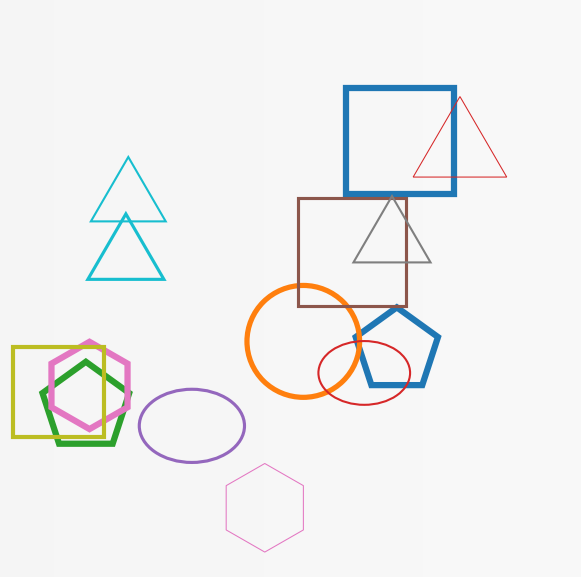[{"shape": "pentagon", "thickness": 3, "radius": 0.37, "center": [0.683, 0.392]}, {"shape": "square", "thickness": 3, "radius": 0.46, "center": [0.688, 0.755]}, {"shape": "circle", "thickness": 2.5, "radius": 0.48, "center": [0.522, 0.408]}, {"shape": "pentagon", "thickness": 3, "radius": 0.39, "center": [0.148, 0.294]}, {"shape": "oval", "thickness": 1, "radius": 0.39, "center": [0.627, 0.353]}, {"shape": "triangle", "thickness": 0.5, "radius": 0.46, "center": [0.791, 0.739]}, {"shape": "oval", "thickness": 1.5, "radius": 0.45, "center": [0.33, 0.262]}, {"shape": "square", "thickness": 1.5, "radius": 0.47, "center": [0.606, 0.563]}, {"shape": "hexagon", "thickness": 3, "radius": 0.38, "center": [0.154, 0.332]}, {"shape": "hexagon", "thickness": 0.5, "radius": 0.38, "center": [0.456, 0.12]}, {"shape": "triangle", "thickness": 1, "radius": 0.38, "center": [0.674, 0.583]}, {"shape": "square", "thickness": 2, "radius": 0.39, "center": [0.101, 0.321]}, {"shape": "triangle", "thickness": 1.5, "radius": 0.38, "center": [0.217, 0.553]}, {"shape": "triangle", "thickness": 1, "radius": 0.37, "center": [0.221, 0.653]}]